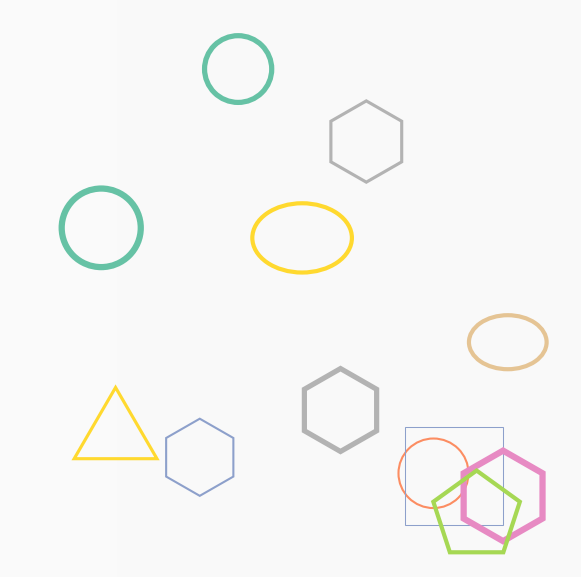[{"shape": "circle", "thickness": 3, "radius": 0.34, "center": [0.174, 0.605]}, {"shape": "circle", "thickness": 2.5, "radius": 0.29, "center": [0.41, 0.88]}, {"shape": "circle", "thickness": 1, "radius": 0.3, "center": [0.746, 0.18]}, {"shape": "hexagon", "thickness": 1, "radius": 0.33, "center": [0.344, 0.207]}, {"shape": "square", "thickness": 0.5, "radius": 0.42, "center": [0.781, 0.175]}, {"shape": "hexagon", "thickness": 3, "radius": 0.39, "center": [0.866, 0.14]}, {"shape": "pentagon", "thickness": 2, "radius": 0.39, "center": [0.82, 0.106]}, {"shape": "triangle", "thickness": 1.5, "radius": 0.41, "center": [0.199, 0.246]}, {"shape": "oval", "thickness": 2, "radius": 0.43, "center": [0.52, 0.587]}, {"shape": "oval", "thickness": 2, "radius": 0.33, "center": [0.874, 0.407]}, {"shape": "hexagon", "thickness": 2.5, "radius": 0.36, "center": [0.586, 0.289]}, {"shape": "hexagon", "thickness": 1.5, "radius": 0.35, "center": [0.63, 0.754]}]